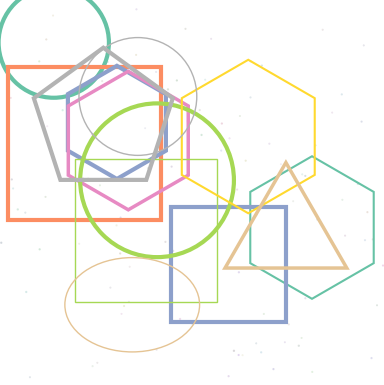[{"shape": "hexagon", "thickness": 1.5, "radius": 0.93, "center": [0.81, 0.409]}, {"shape": "circle", "thickness": 3, "radius": 0.72, "center": [0.14, 0.889]}, {"shape": "square", "thickness": 3, "radius": 0.99, "center": [0.22, 0.627]}, {"shape": "square", "thickness": 3, "radius": 0.75, "center": [0.593, 0.314]}, {"shape": "hexagon", "thickness": 3, "radius": 0.73, "center": [0.304, 0.682]}, {"shape": "hexagon", "thickness": 2.5, "radius": 0.9, "center": [0.333, 0.635]}, {"shape": "circle", "thickness": 3, "radius": 1.0, "center": [0.408, 0.532]}, {"shape": "square", "thickness": 1, "radius": 0.93, "center": [0.379, 0.402]}, {"shape": "hexagon", "thickness": 1.5, "radius": 1.0, "center": [0.645, 0.645]}, {"shape": "triangle", "thickness": 2.5, "radius": 0.91, "center": [0.743, 0.395]}, {"shape": "oval", "thickness": 1, "radius": 0.87, "center": [0.343, 0.208]}, {"shape": "circle", "thickness": 1, "radius": 0.76, "center": [0.358, 0.749]}, {"shape": "pentagon", "thickness": 3, "radius": 0.95, "center": [0.268, 0.686]}]